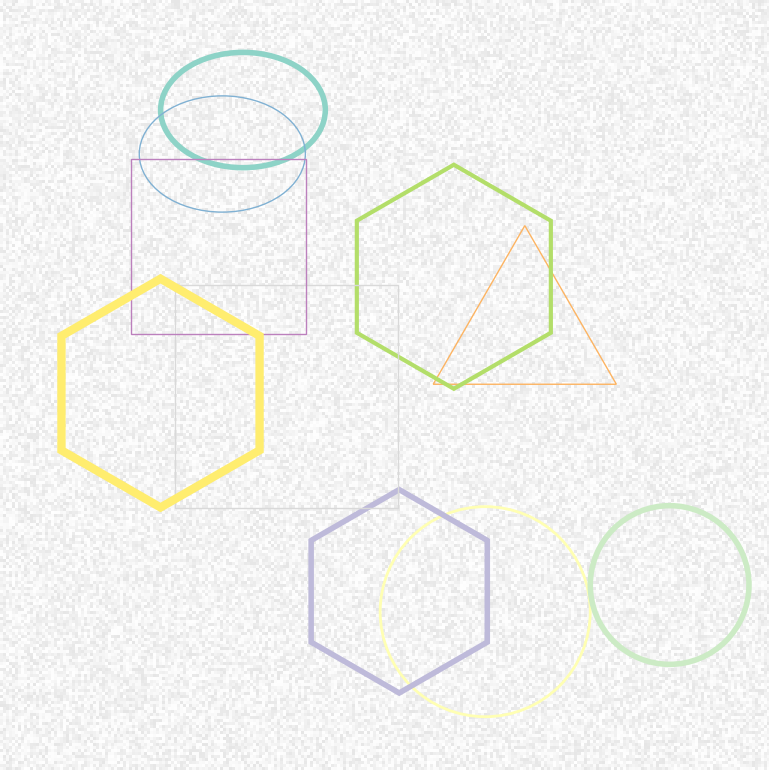[{"shape": "oval", "thickness": 2, "radius": 0.53, "center": [0.316, 0.857]}, {"shape": "circle", "thickness": 1, "radius": 0.68, "center": [0.63, 0.206]}, {"shape": "hexagon", "thickness": 2, "radius": 0.66, "center": [0.518, 0.232]}, {"shape": "oval", "thickness": 0.5, "radius": 0.54, "center": [0.289, 0.8]}, {"shape": "triangle", "thickness": 0.5, "radius": 0.69, "center": [0.682, 0.57]}, {"shape": "hexagon", "thickness": 1.5, "radius": 0.73, "center": [0.589, 0.641]}, {"shape": "square", "thickness": 0.5, "radius": 0.72, "center": [0.372, 0.485]}, {"shape": "square", "thickness": 0.5, "radius": 0.57, "center": [0.283, 0.68]}, {"shape": "circle", "thickness": 2, "radius": 0.52, "center": [0.87, 0.24]}, {"shape": "hexagon", "thickness": 3, "radius": 0.74, "center": [0.208, 0.489]}]